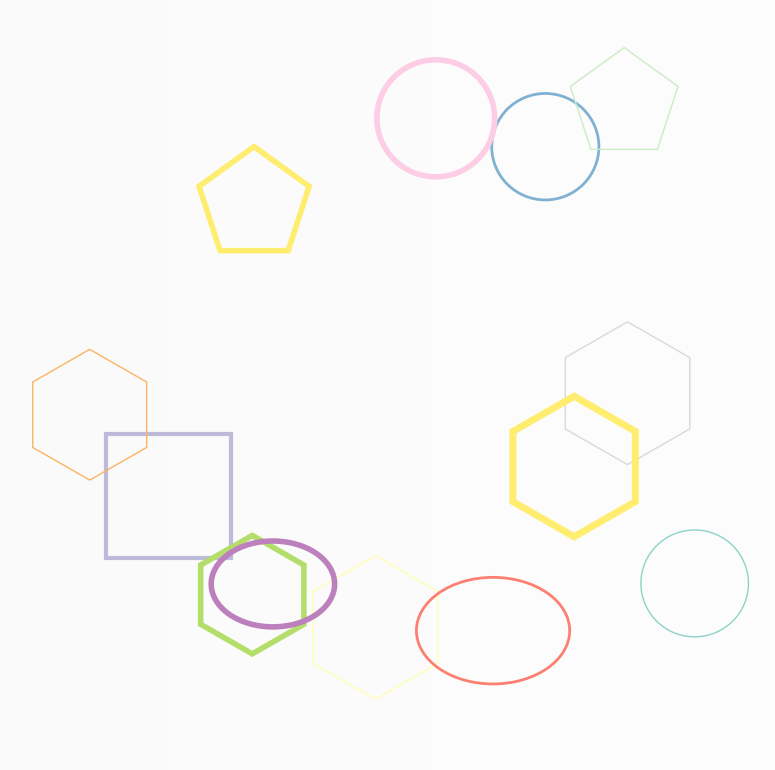[{"shape": "circle", "thickness": 0.5, "radius": 0.35, "center": [0.896, 0.242]}, {"shape": "hexagon", "thickness": 0.5, "radius": 0.47, "center": [0.484, 0.185]}, {"shape": "square", "thickness": 1.5, "radius": 0.4, "center": [0.217, 0.356]}, {"shape": "oval", "thickness": 1, "radius": 0.49, "center": [0.636, 0.181]}, {"shape": "circle", "thickness": 1, "radius": 0.35, "center": [0.704, 0.809]}, {"shape": "hexagon", "thickness": 0.5, "radius": 0.42, "center": [0.116, 0.461]}, {"shape": "hexagon", "thickness": 2, "radius": 0.38, "center": [0.326, 0.228]}, {"shape": "circle", "thickness": 2, "radius": 0.38, "center": [0.562, 0.846]}, {"shape": "hexagon", "thickness": 0.5, "radius": 0.46, "center": [0.81, 0.489]}, {"shape": "oval", "thickness": 2, "radius": 0.4, "center": [0.352, 0.242]}, {"shape": "pentagon", "thickness": 0.5, "radius": 0.37, "center": [0.805, 0.865]}, {"shape": "hexagon", "thickness": 2.5, "radius": 0.46, "center": [0.741, 0.394]}, {"shape": "pentagon", "thickness": 2, "radius": 0.37, "center": [0.328, 0.735]}]